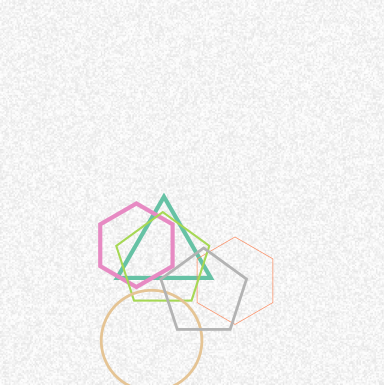[{"shape": "triangle", "thickness": 3, "radius": 0.7, "center": [0.426, 0.348]}, {"shape": "hexagon", "thickness": 0.5, "radius": 0.57, "center": [0.61, 0.271]}, {"shape": "hexagon", "thickness": 3, "radius": 0.54, "center": [0.354, 0.363]}, {"shape": "pentagon", "thickness": 1.5, "radius": 0.64, "center": [0.423, 0.322]}, {"shape": "circle", "thickness": 2, "radius": 0.65, "center": [0.394, 0.115]}, {"shape": "pentagon", "thickness": 2, "radius": 0.58, "center": [0.529, 0.239]}]